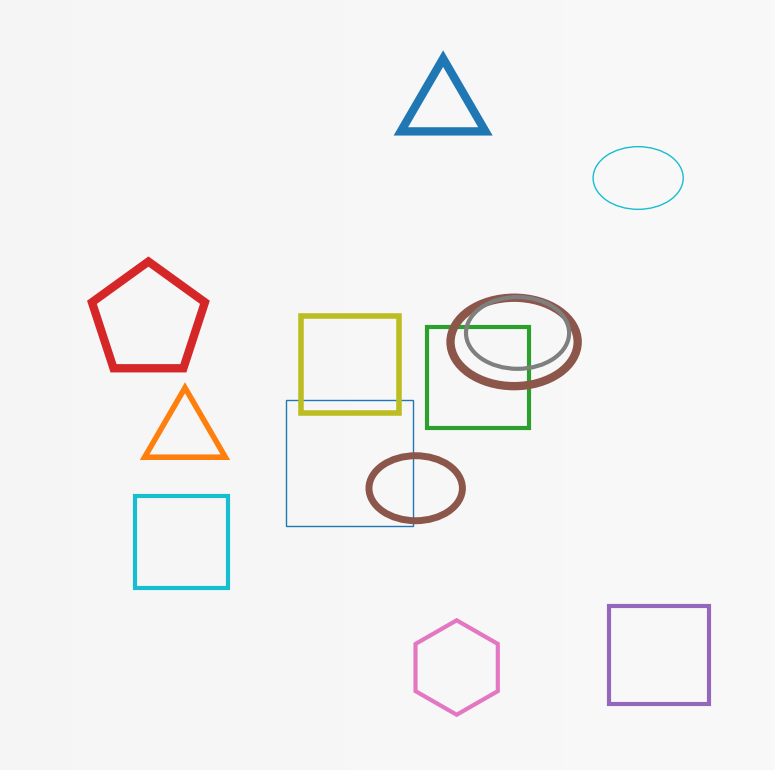[{"shape": "triangle", "thickness": 3, "radius": 0.32, "center": [0.572, 0.861]}, {"shape": "square", "thickness": 0.5, "radius": 0.41, "center": [0.451, 0.398]}, {"shape": "triangle", "thickness": 2, "radius": 0.3, "center": [0.239, 0.436]}, {"shape": "square", "thickness": 1.5, "radius": 0.33, "center": [0.617, 0.509]}, {"shape": "pentagon", "thickness": 3, "radius": 0.38, "center": [0.192, 0.584]}, {"shape": "square", "thickness": 1.5, "radius": 0.32, "center": [0.85, 0.149]}, {"shape": "oval", "thickness": 2.5, "radius": 0.3, "center": [0.536, 0.366]}, {"shape": "oval", "thickness": 3, "radius": 0.41, "center": [0.663, 0.556]}, {"shape": "hexagon", "thickness": 1.5, "radius": 0.31, "center": [0.589, 0.133]}, {"shape": "oval", "thickness": 1.5, "radius": 0.33, "center": [0.668, 0.568]}, {"shape": "square", "thickness": 2, "radius": 0.32, "center": [0.452, 0.527]}, {"shape": "oval", "thickness": 0.5, "radius": 0.29, "center": [0.823, 0.769]}, {"shape": "square", "thickness": 1.5, "radius": 0.3, "center": [0.235, 0.296]}]